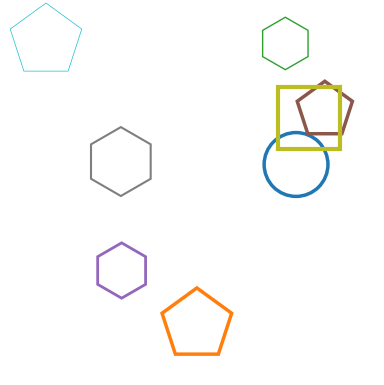[{"shape": "circle", "thickness": 2.5, "radius": 0.41, "center": [0.769, 0.573]}, {"shape": "pentagon", "thickness": 2.5, "radius": 0.48, "center": [0.511, 0.157]}, {"shape": "hexagon", "thickness": 1, "radius": 0.34, "center": [0.741, 0.887]}, {"shape": "hexagon", "thickness": 2, "radius": 0.36, "center": [0.316, 0.297]}, {"shape": "pentagon", "thickness": 2.5, "radius": 0.38, "center": [0.844, 0.714]}, {"shape": "hexagon", "thickness": 1.5, "radius": 0.45, "center": [0.314, 0.58]}, {"shape": "square", "thickness": 3, "radius": 0.41, "center": [0.803, 0.693]}, {"shape": "pentagon", "thickness": 0.5, "radius": 0.49, "center": [0.119, 0.894]}]